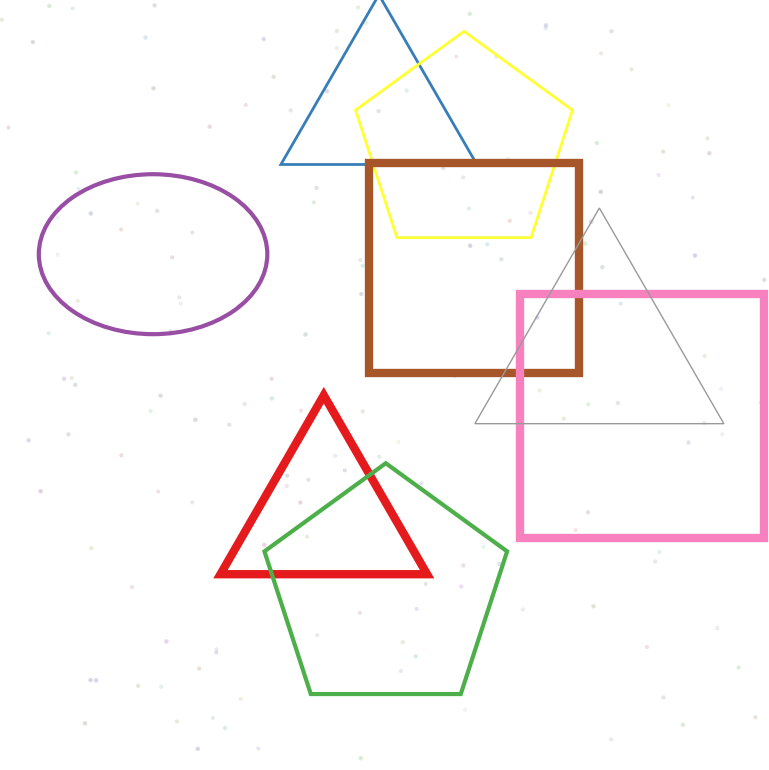[{"shape": "triangle", "thickness": 3, "radius": 0.77, "center": [0.42, 0.332]}, {"shape": "triangle", "thickness": 1, "radius": 0.73, "center": [0.492, 0.86]}, {"shape": "pentagon", "thickness": 1.5, "radius": 0.83, "center": [0.501, 0.233]}, {"shape": "oval", "thickness": 1.5, "radius": 0.74, "center": [0.199, 0.67]}, {"shape": "pentagon", "thickness": 1, "radius": 0.74, "center": [0.603, 0.811]}, {"shape": "square", "thickness": 3, "radius": 0.68, "center": [0.615, 0.652]}, {"shape": "square", "thickness": 3, "radius": 0.79, "center": [0.834, 0.46]}, {"shape": "triangle", "thickness": 0.5, "radius": 0.93, "center": [0.778, 0.543]}]